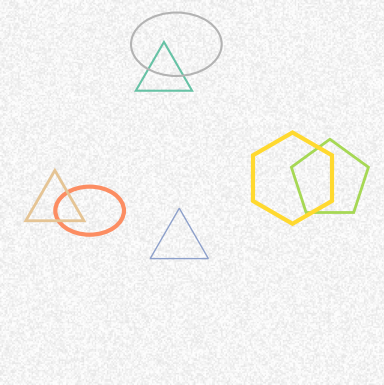[{"shape": "triangle", "thickness": 1.5, "radius": 0.42, "center": [0.426, 0.807]}, {"shape": "oval", "thickness": 3, "radius": 0.45, "center": [0.233, 0.453]}, {"shape": "triangle", "thickness": 1, "radius": 0.44, "center": [0.466, 0.372]}, {"shape": "pentagon", "thickness": 2, "radius": 0.53, "center": [0.857, 0.533]}, {"shape": "hexagon", "thickness": 3, "radius": 0.59, "center": [0.76, 0.537]}, {"shape": "triangle", "thickness": 2, "radius": 0.44, "center": [0.142, 0.47]}, {"shape": "oval", "thickness": 1.5, "radius": 0.59, "center": [0.458, 0.885]}]